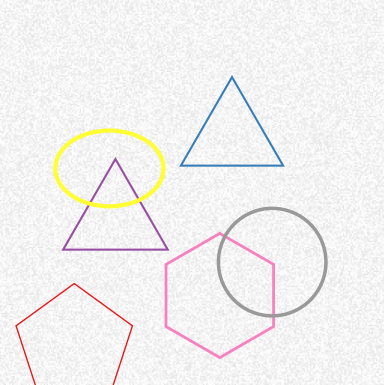[{"shape": "pentagon", "thickness": 1, "radius": 0.79, "center": [0.193, 0.105]}, {"shape": "triangle", "thickness": 1.5, "radius": 0.77, "center": [0.603, 0.646]}, {"shape": "triangle", "thickness": 1.5, "radius": 0.78, "center": [0.3, 0.43]}, {"shape": "oval", "thickness": 3, "radius": 0.7, "center": [0.284, 0.563]}, {"shape": "hexagon", "thickness": 2, "radius": 0.81, "center": [0.571, 0.232]}, {"shape": "circle", "thickness": 2.5, "radius": 0.7, "center": [0.707, 0.319]}]